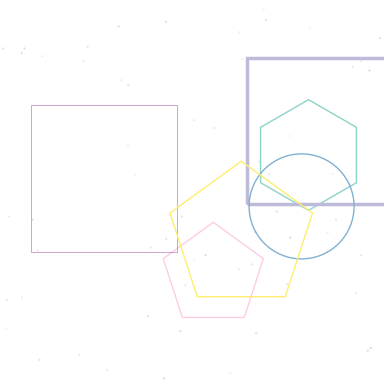[{"shape": "hexagon", "thickness": 1, "radius": 0.72, "center": [0.801, 0.597]}, {"shape": "square", "thickness": 2.5, "radius": 0.95, "center": [0.831, 0.66]}, {"shape": "circle", "thickness": 1, "radius": 0.68, "center": [0.783, 0.464]}, {"shape": "pentagon", "thickness": 1, "radius": 0.68, "center": [0.554, 0.286]}, {"shape": "square", "thickness": 0.5, "radius": 0.95, "center": [0.27, 0.536]}, {"shape": "pentagon", "thickness": 1, "radius": 0.97, "center": [0.627, 0.387]}]